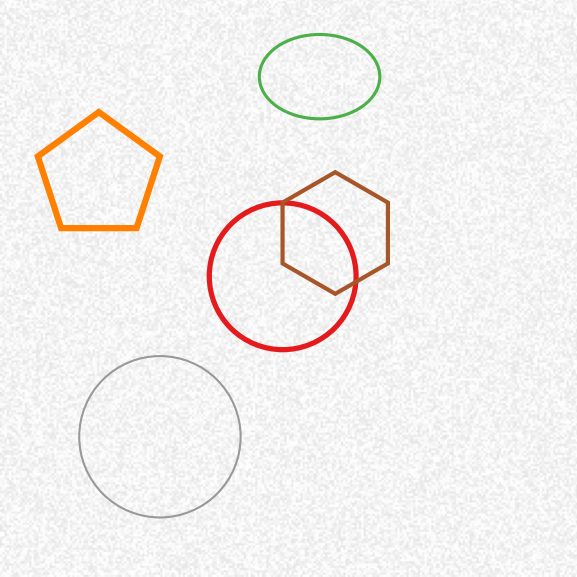[{"shape": "circle", "thickness": 2.5, "radius": 0.64, "center": [0.49, 0.521]}, {"shape": "oval", "thickness": 1.5, "radius": 0.52, "center": [0.553, 0.866]}, {"shape": "pentagon", "thickness": 3, "radius": 0.56, "center": [0.171, 0.694]}, {"shape": "hexagon", "thickness": 2, "radius": 0.53, "center": [0.58, 0.596]}, {"shape": "circle", "thickness": 1, "radius": 0.7, "center": [0.277, 0.243]}]